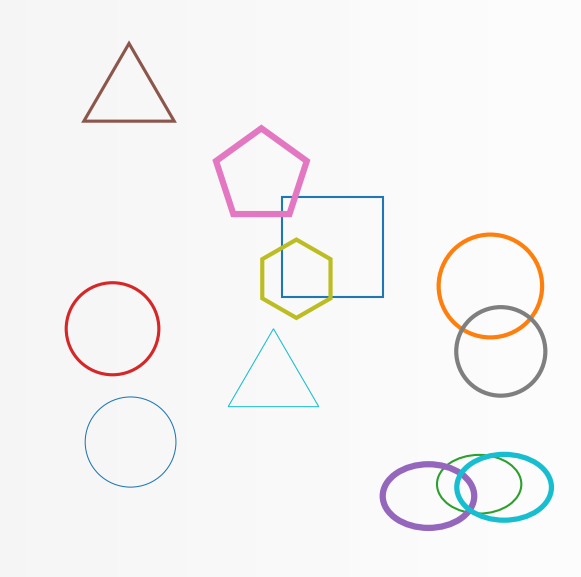[{"shape": "circle", "thickness": 0.5, "radius": 0.39, "center": [0.225, 0.234]}, {"shape": "square", "thickness": 1, "radius": 0.44, "center": [0.572, 0.572]}, {"shape": "circle", "thickness": 2, "radius": 0.45, "center": [0.844, 0.504]}, {"shape": "oval", "thickness": 1, "radius": 0.36, "center": [0.824, 0.161]}, {"shape": "circle", "thickness": 1.5, "radius": 0.4, "center": [0.194, 0.43]}, {"shape": "oval", "thickness": 3, "radius": 0.39, "center": [0.737, 0.14]}, {"shape": "triangle", "thickness": 1.5, "radius": 0.45, "center": [0.222, 0.834]}, {"shape": "pentagon", "thickness": 3, "radius": 0.41, "center": [0.45, 0.695]}, {"shape": "circle", "thickness": 2, "radius": 0.38, "center": [0.862, 0.391]}, {"shape": "hexagon", "thickness": 2, "radius": 0.34, "center": [0.51, 0.516]}, {"shape": "oval", "thickness": 2.5, "radius": 0.41, "center": [0.867, 0.155]}, {"shape": "triangle", "thickness": 0.5, "radius": 0.45, "center": [0.471, 0.34]}]